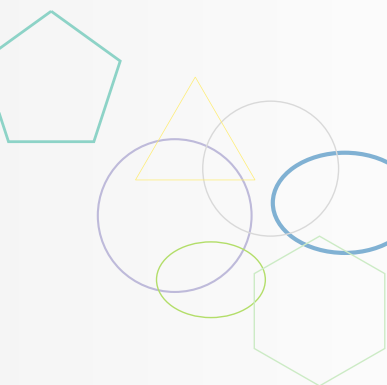[{"shape": "pentagon", "thickness": 2, "radius": 0.94, "center": [0.132, 0.784]}, {"shape": "circle", "thickness": 1.5, "radius": 0.99, "center": [0.451, 0.44]}, {"shape": "oval", "thickness": 3, "radius": 0.93, "center": [0.89, 0.473]}, {"shape": "oval", "thickness": 1, "radius": 0.7, "center": [0.544, 0.273]}, {"shape": "circle", "thickness": 1, "radius": 0.88, "center": [0.698, 0.562]}, {"shape": "hexagon", "thickness": 1, "radius": 0.97, "center": [0.825, 0.192]}, {"shape": "triangle", "thickness": 0.5, "radius": 0.89, "center": [0.504, 0.622]}]